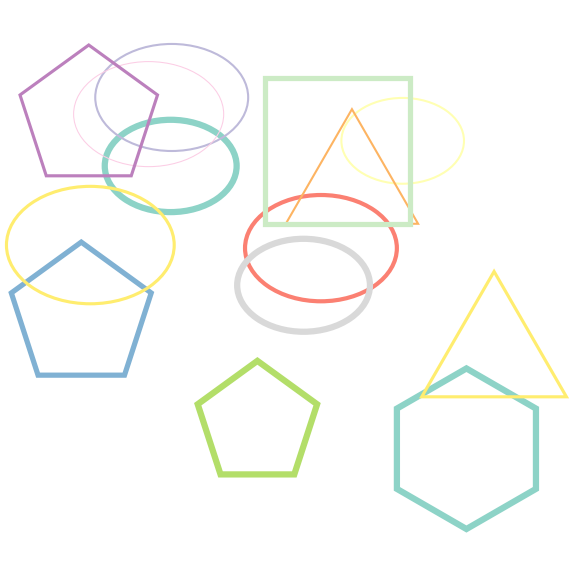[{"shape": "hexagon", "thickness": 3, "radius": 0.7, "center": [0.808, 0.222]}, {"shape": "oval", "thickness": 3, "radius": 0.57, "center": [0.296, 0.712]}, {"shape": "oval", "thickness": 1, "radius": 0.53, "center": [0.697, 0.755]}, {"shape": "oval", "thickness": 1, "radius": 0.66, "center": [0.297, 0.83]}, {"shape": "oval", "thickness": 2, "radius": 0.66, "center": [0.556, 0.569]}, {"shape": "pentagon", "thickness": 2.5, "radius": 0.64, "center": [0.141, 0.453]}, {"shape": "triangle", "thickness": 1, "radius": 0.66, "center": [0.609, 0.678]}, {"shape": "pentagon", "thickness": 3, "radius": 0.54, "center": [0.446, 0.266]}, {"shape": "oval", "thickness": 0.5, "radius": 0.65, "center": [0.257, 0.802]}, {"shape": "oval", "thickness": 3, "radius": 0.57, "center": [0.526, 0.505]}, {"shape": "pentagon", "thickness": 1.5, "radius": 0.63, "center": [0.154, 0.796]}, {"shape": "square", "thickness": 2.5, "radius": 0.63, "center": [0.585, 0.738]}, {"shape": "oval", "thickness": 1.5, "radius": 0.73, "center": [0.156, 0.575]}, {"shape": "triangle", "thickness": 1.5, "radius": 0.72, "center": [0.856, 0.384]}]